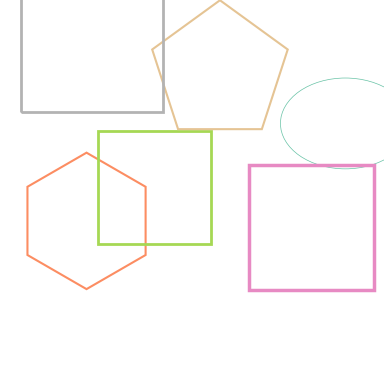[{"shape": "oval", "thickness": 0.5, "radius": 0.84, "center": [0.897, 0.679]}, {"shape": "hexagon", "thickness": 1.5, "radius": 0.89, "center": [0.225, 0.426]}, {"shape": "square", "thickness": 2.5, "radius": 0.81, "center": [0.809, 0.41]}, {"shape": "square", "thickness": 2, "radius": 0.73, "center": [0.401, 0.513]}, {"shape": "pentagon", "thickness": 1.5, "radius": 0.93, "center": [0.571, 0.814]}, {"shape": "square", "thickness": 2, "radius": 0.92, "center": [0.239, 0.895]}]